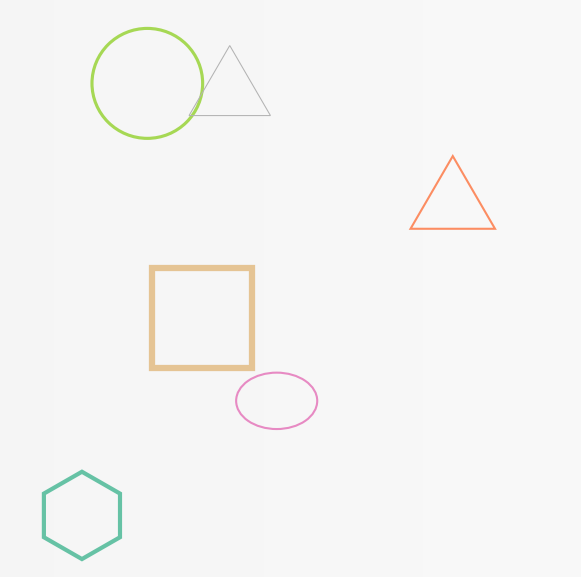[{"shape": "hexagon", "thickness": 2, "radius": 0.38, "center": [0.141, 0.107]}, {"shape": "triangle", "thickness": 1, "radius": 0.42, "center": [0.779, 0.645]}, {"shape": "oval", "thickness": 1, "radius": 0.35, "center": [0.476, 0.305]}, {"shape": "circle", "thickness": 1.5, "radius": 0.48, "center": [0.253, 0.855]}, {"shape": "square", "thickness": 3, "radius": 0.43, "center": [0.347, 0.448]}, {"shape": "triangle", "thickness": 0.5, "radius": 0.4, "center": [0.395, 0.839]}]